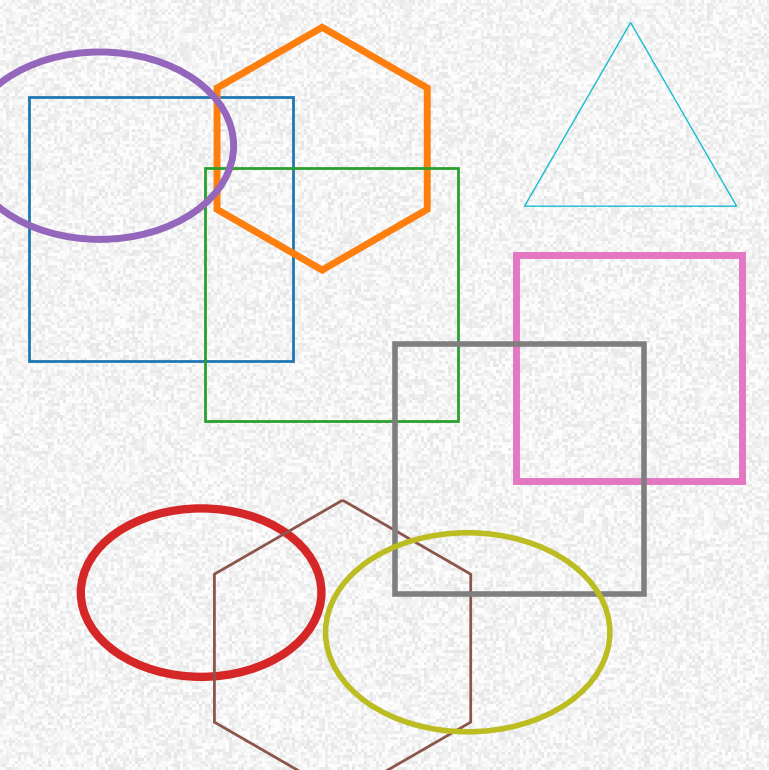[{"shape": "square", "thickness": 1, "radius": 0.86, "center": [0.209, 0.703]}, {"shape": "hexagon", "thickness": 2.5, "radius": 0.79, "center": [0.418, 0.807]}, {"shape": "square", "thickness": 1, "radius": 0.82, "center": [0.431, 0.617]}, {"shape": "oval", "thickness": 3, "radius": 0.78, "center": [0.261, 0.23]}, {"shape": "oval", "thickness": 2.5, "radius": 0.87, "center": [0.13, 0.811]}, {"shape": "hexagon", "thickness": 1, "radius": 0.96, "center": [0.445, 0.158]}, {"shape": "square", "thickness": 2.5, "radius": 0.73, "center": [0.817, 0.522]}, {"shape": "square", "thickness": 2, "radius": 0.81, "center": [0.675, 0.391]}, {"shape": "oval", "thickness": 2, "radius": 0.92, "center": [0.607, 0.179]}, {"shape": "triangle", "thickness": 0.5, "radius": 0.8, "center": [0.819, 0.812]}]